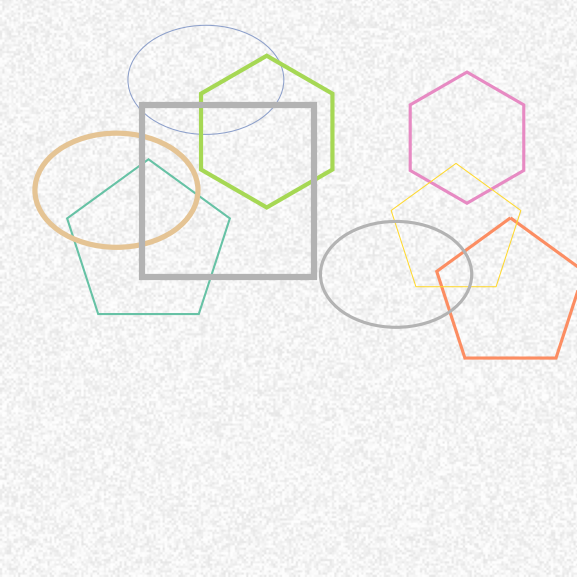[{"shape": "pentagon", "thickness": 1, "radius": 0.74, "center": [0.257, 0.575]}, {"shape": "pentagon", "thickness": 1.5, "radius": 0.67, "center": [0.884, 0.488]}, {"shape": "oval", "thickness": 0.5, "radius": 0.67, "center": [0.357, 0.861]}, {"shape": "hexagon", "thickness": 1.5, "radius": 0.57, "center": [0.809, 0.761]}, {"shape": "hexagon", "thickness": 2, "radius": 0.66, "center": [0.462, 0.771]}, {"shape": "pentagon", "thickness": 0.5, "radius": 0.59, "center": [0.79, 0.598]}, {"shape": "oval", "thickness": 2.5, "radius": 0.71, "center": [0.202, 0.67]}, {"shape": "oval", "thickness": 1.5, "radius": 0.65, "center": [0.686, 0.524]}, {"shape": "square", "thickness": 3, "radius": 0.75, "center": [0.395, 0.668]}]